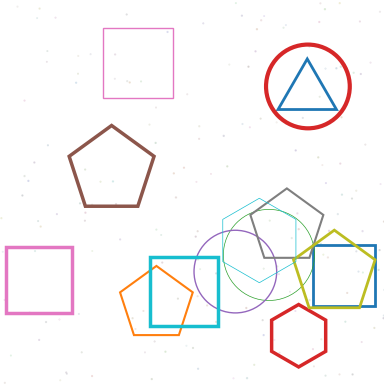[{"shape": "square", "thickness": 2, "radius": 0.4, "center": [0.894, 0.284]}, {"shape": "triangle", "thickness": 2, "radius": 0.44, "center": [0.798, 0.759]}, {"shape": "pentagon", "thickness": 1.5, "radius": 0.5, "center": [0.406, 0.21]}, {"shape": "circle", "thickness": 0.5, "radius": 0.59, "center": [0.698, 0.338]}, {"shape": "hexagon", "thickness": 2.5, "radius": 0.41, "center": [0.776, 0.128]}, {"shape": "circle", "thickness": 3, "radius": 0.54, "center": [0.8, 0.775]}, {"shape": "circle", "thickness": 1, "radius": 0.54, "center": [0.611, 0.295]}, {"shape": "pentagon", "thickness": 2.5, "radius": 0.58, "center": [0.29, 0.558]}, {"shape": "square", "thickness": 1, "radius": 0.45, "center": [0.358, 0.837]}, {"shape": "square", "thickness": 2.5, "radius": 0.43, "center": [0.102, 0.272]}, {"shape": "pentagon", "thickness": 1.5, "radius": 0.5, "center": [0.745, 0.411]}, {"shape": "pentagon", "thickness": 2, "radius": 0.56, "center": [0.868, 0.291]}, {"shape": "square", "thickness": 2.5, "radius": 0.45, "center": [0.478, 0.243]}, {"shape": "hexagon", "thickness": 0.5, "radius": 0.55, "center": [0.674, 0.375]}]